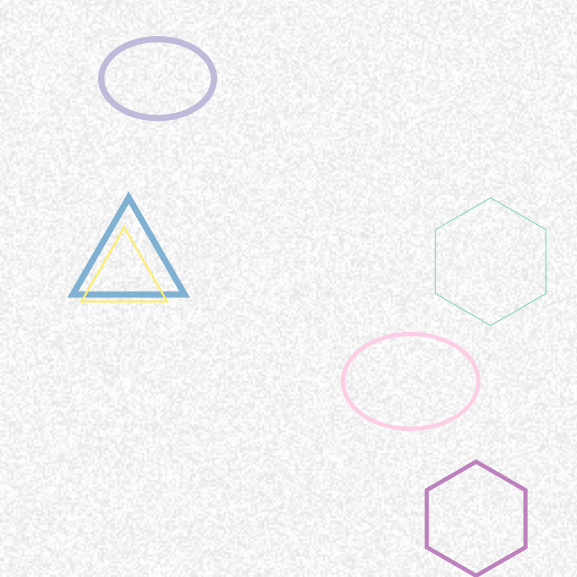[{"shape": "hexagon", "thickness": 0.5, "radius": 0.55, "center": [0.85, 0.546]}, {"shape": "oval", "thickness": 3, "radius": 0.49, "center": [0.273, 0.863]}, {"shape": "triangle", "thickness": 3, "radius": 0.56, "center": [0.223, 0.545]}, {"shape": "oval", "thickness": 2, "radius": 0.59, "center": [0.711, 0.339]}, {"shape": "hexagon", "thickness": 2, "radius": 0.49, "center": [0.824, 0.101]}, {"shape": "triangle", "thickness": 1, "radius": 0.43, "center": [0.215, 0.52]}]